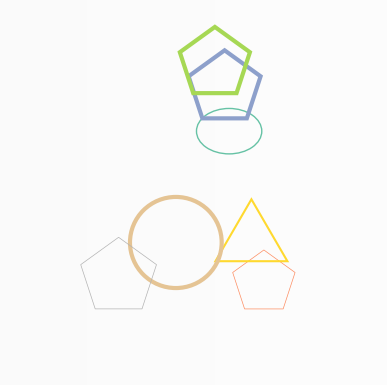[{"shape": "oval", "thickness": 1, "radius": 0.42, "center": [0.591, 0.659]}, {"shape": "pentagon", "thickness": 0.5, "radius": 0.42, "center": [0.681, 0.266]}, {"shape": "pentagon", "thickness": 3, "radius": 0.49, "center": [0.58, 0.772]}, {"shape": "pentagon", "thickness": 3, "radius": 0.48, "center": [0.555, 0.835]}, {"shape": "triangle", "thickness": 1.5, "radius": 0.54, "center": [0.649, 0.375]}, {"shape": "circle", "thickness": 3, "radius": 0.59, "center": [0.454, 0.37]}, {"shape": "pentagon", "thickness": 0.5, "radius": 0.51, "center": [0.306, 0.281]}]